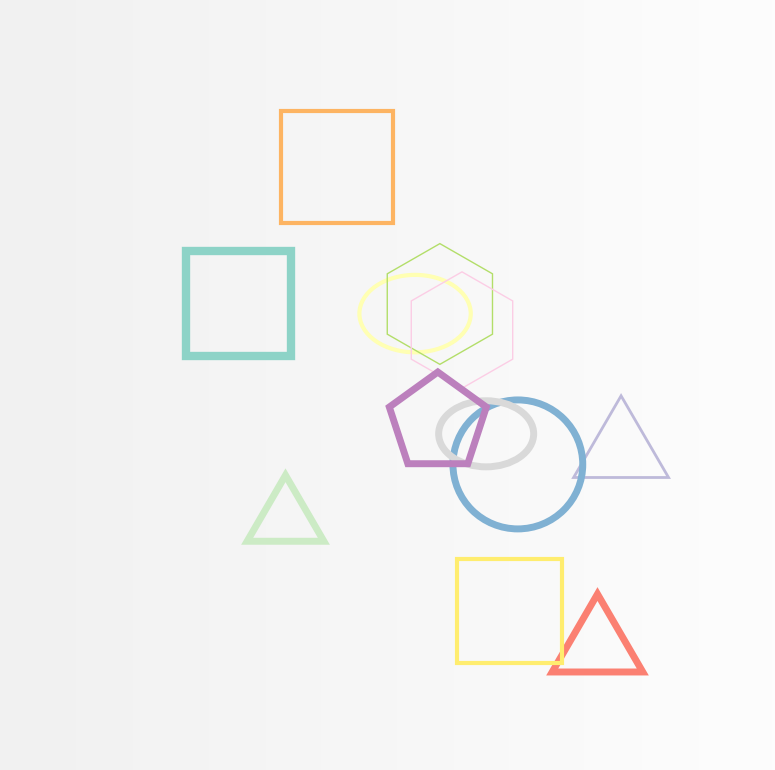[{"shape": "square", "thickness": 3, "radius": 0.34, "center": [0.307, 0.606]}, {"shape": "oval", "thickness": 1.5, "radius": 0.36, "center": [0.536, 0.593]}, {"shape": "triangle", "thickness": 1, "radius": 0.35, "center": [0.801, 0.415]}, {"shape": "triangle", "thickness": 2.5, "radius": 0.34, "center": [0.771, 0.161]}, {"shape": "circle", "thickness": 2.5, "radius": 0.42, "center": [0.668, 0.397]}, {"shape": "square", "thickness": 1.5, "radius": 0.36, "center": [0.435, 0.783]}, {"shape": "hexagon", "thickness": 0.5, "radius": 0.39, "center": [0.568, 0.605]}, {"shape": "hexagon", "thickness": 0.5, "radius": 0.38, "center": [0.596, 0.571]}, {"shape": "oval", "thickness": 2.5, "radius": 0.31, "center": [0.627, 0.437]}, {"shape": "pentagon", "thickness": 2.5, "radius": 0.33, "center": [0.565, 0.451]}, {"shape": "triangle", "thickness": 2.5, "radius": 0.29, "center": [0.368, 0.326]}, {"shape": "square", "thickness": 1.5, "radius": 0.34, "center": [0.657, 0.207]}]